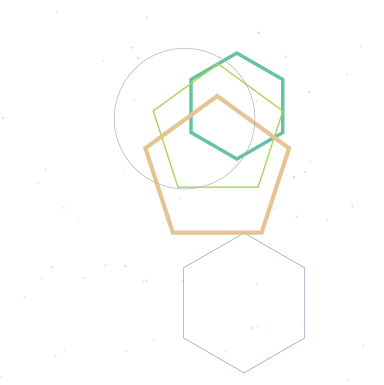[{"shape": "hexagon", "thickness": 2.5, "radius": 0.69, "center": [0.615, 0.725]}, {"shape": "hexagon", "thickness": 0.5, "radius": 0.91, "center": [0.634, 0.213]}, {"shape": "pentagon", "thickness": 1, "radius": 0.88, "center": [0.566, 0.657]}, {"shape": "pentagon", "thickness": 3, "radius": 0.98, "center": [0.564, 0.554]}, {"shape": "circle", "thickness": 0.5, "radius": 0.91, "center": [0.48, 0.692]}]